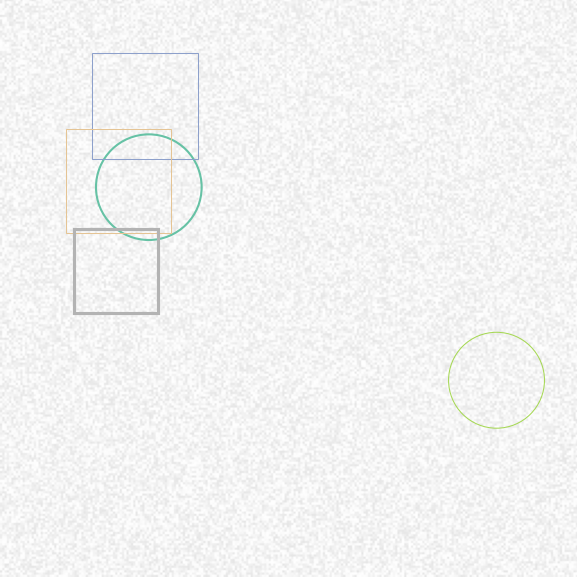[{"shape": "circle", "thickness": 1, "radius": 0.46, "center": [0.258, 0.675]}, {"shape": "square", "thickness": 0.5, "radius": 0.46, "center": [0.251, 0.816]}, {"shape": "circle", "thickness": 0.5, "radius": 0.42, "center": [0.86, 0.341]}, {"shape": "square", "thickness": 0.5, "radius": 0.45, "center": [0.205, 0.685]}, {"shape": "square", "thickness": 1.5, "radius": 0.36, "center": [0.201, 0.529]}]